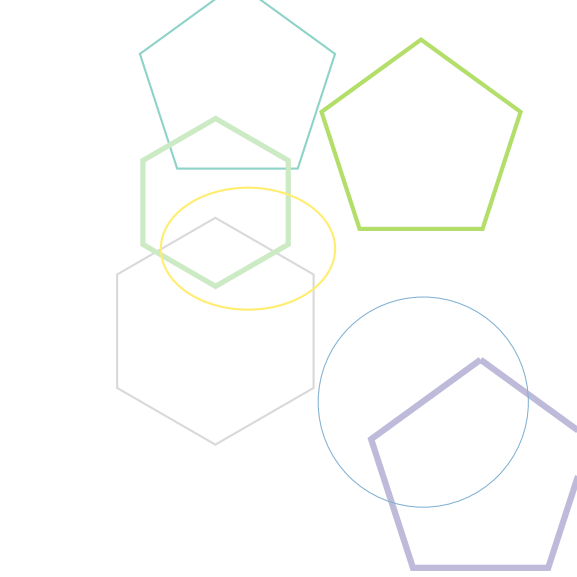[{"shape": "pentagon", "thickness": 1, "radius": 0.89, "center": [0.411, 0.851]}, {"shape": "pentagon", "thickness": 3, "radius": 1.0, "center": [0.832, 0.177]}, {"shape": "circle", "thickness": 0.5, "radius": 0.91, "center": [0.733, 0.303]}, {"shape": "pentagon", "thickness": 2, "radius": 0.91, "center": [0.729, 0.749]}, {"shape": "hexagon", "thickness": 1, "radius": 0.98, "center": [0.373, 0.426]}, {"shape": "hexagon", "thickness": 2.5, "radius": 0.73, "center": [0.373, 0.649]}, {"shape": "oval", "thickness": 1, "radius": 0.75, "center": [0.429, 0.569]}]